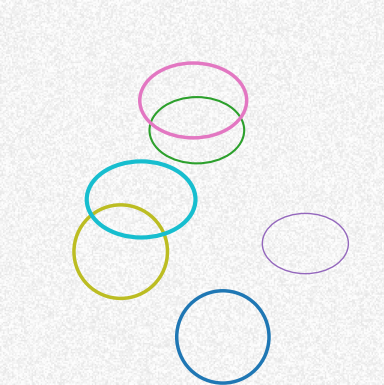[{"shape": "circle", "thickness": 2.5, "radius": 0.6, "center": [0.579, 0.125]}, {"shape": "oval", "thickness": 1.5, "radius": 0.61, "center": [0.511, 0.662]}, {"shape": "oval", "thickness": 1, "radius": 0.56, "center": [0.793, 0.367]}, {"shape": "oval", "thickness": 2.5, "radius": 0.69, "center": [0.502, 0.739]}, {"shape": "circle", "thickness": 2.5, "radius": 0.61, "center": [0.314, 0.346]}, {"shape": "oval", "thickness": 3, "radius": 0.71, "center": [0.367, 0.482]}]